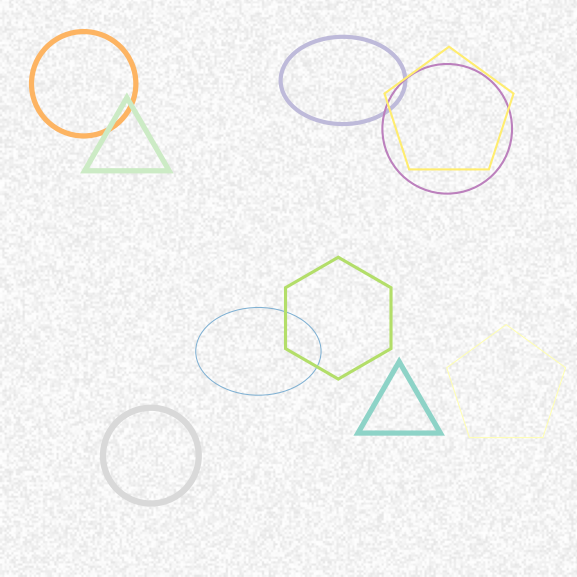[{"shape": "triangle", "thickness": 2.5, "radius": 0.41, "center": [0.691, 0.29]}, {"shape": "pentagon", "thickness": 0.5, "radius": 0.54, "center": [0.876, 0.329]}, {"shape": "oval", "thickness": 2, "radius": 0.54, "center": [0.594, 0.86]}, {"shape": "oval", "thickness": 0.5, "radius": 0.54, "center": [0.447, 0.391]}, {"shape": "circle", "thickness": 2.5, "radius": 0.45, "center": [0.145, 0.854]}, {"shape": "hexagon", "thickness": 1.5, "radius": 0.53, "center": [0.586, 0.448]}, {"shape": "circle", "thickness": 3, "radius": 0.41, "center": [0.261, 0.21]}, {"shape": "circle", "thickness": 1, "radius": 0.56, "center": [0.774, 0.776]}, {"shape": "triangle", "thickness": 2.5, "radius": 0.42, "center": [0.22, 0.746]}, {"shape": "pentagon", "thickness": 1, "radius": 0.59, "center": [0.778, 0.801]}]